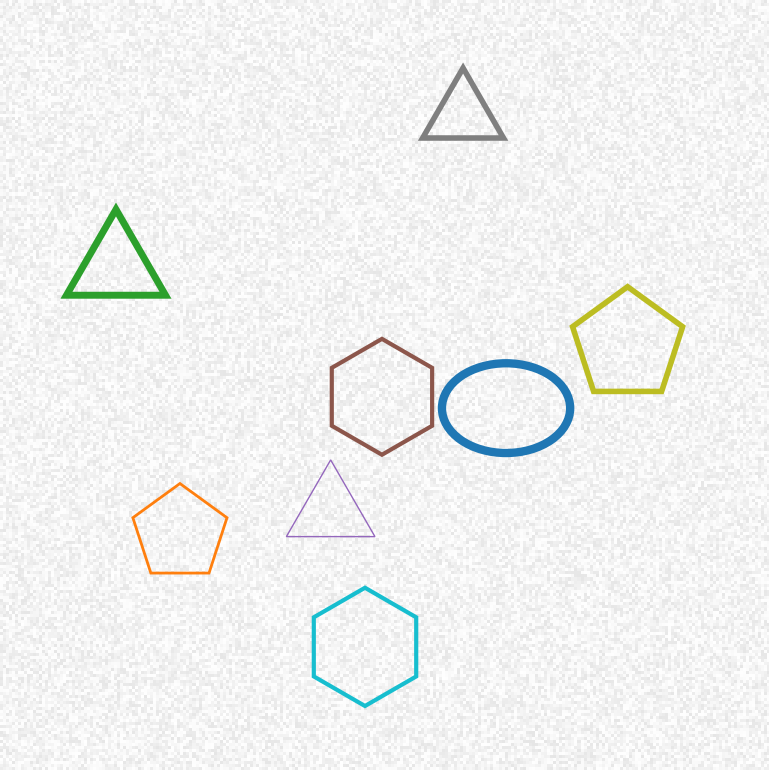[{"shape": "oval", "thickness": 3, "radius": 0.42, "center": [0.657, 0.47]}, {"shape": "pentagon", "thickness": 1, "radius": 0.32, "center": [0.234, 0.308]}, {"shape": "triangle", "thickness": 2.5, "radius": 0.37, "center": [0.151, 0.654]}, {"shape": "triangle", "thickness": 0.5, "radius": 0.33, "center": [0.429, 0.336]}, {"shape": "hexagon", "thickness": 1.5, "radius": 0.38, "center": [0.496, 0.485]}, {"shape": "triangle", "thickness": 2, "radius": 0.3, "center": [0.601, 0.851]}, {"shape": "pentagon", "thickness": 2, "radius": 0.38, "center": [0.815, 0.552]}, {"shape": "hexagon", "thickness": 1.5, "radius": 0.38, "center": [0.474, 0.16]}]